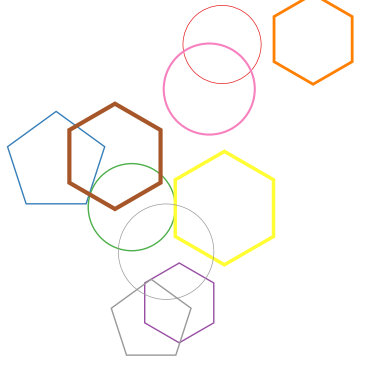[{"shape": "circle", "thickness": 0.5, "radius": 0.51, "center": [0.577, 0.884]}, {"shape": "pentagon", "thickness": 1, "radius": 0.66, "center": [0.146, 0.578]}, {"shape": "circle", "thickness": 1, "radius": 0.57, "center": [0.342, 0.462]}, {"shape": "hexagon", "thickness": 1, "radius": 0.52, "center": [0.466, 0.213]}, {"shape": "hexagon", "thickness": 2, "radius": 0.59, "center": [0.813, 0.898]}, {"shape": "hexagon", "thickness": 2.5, "radius": 0.74, "center": [0.583, 0.459]}, {"shape": "hexagon", "thickness": 3, "radius": 0.68, "center": [0.299, 0.594]}, {"shape": "circle", "thickness": 1.5, "radius": 0.59, "center": [0.544, 0.769]}, {"shape": "circle", "thickness": 0.5, "radius": 0.62, "center": [0.431, 0.346]}, {"shape": "pentagon", "thickness": 1, "radius": 0.54, "center": [0.393, 0.166]}]